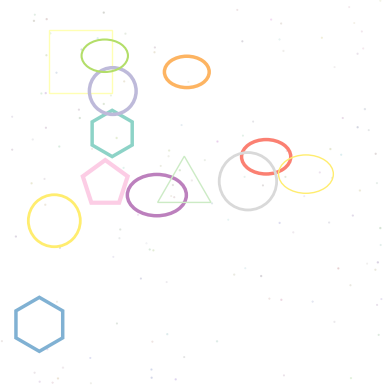[{"shape": "hexagon", "thickness": 2.5, "radius": 0.3, "center": [0.291, 0.653]}, {"shape": "square", "thickness": 1, "radius": 0.41, "center": [0.209, 0.84]}, {"shape": "circle", "thickness": 2.5, "radius": 0.3, "center": [0.293, 0.763]}, {"shape": "oval", "thickness": 2.5, "radius": 0.32, "center": [0.691, 0.593]}, {"shape": "hexagon", "thickness": 2.5, "radius": 0.35, "center": [0.102, 0.158]}, {"shape": "oval", "thickness": 2.5, "radius": 0.29, "center": [0.485, 0.813]}, {"shape": "oval", "thickness": 1.5, "radius": 0.3, "center": [0.272, 0.855]}, {"shape": "pentagon", "thickness": 3, "radius": 0.31, "center": [0.273, 0.523]}, {"shape": "circle", "thickness": 2, "radius": 0.37, "center": [0.644, 0.529]}, {"shape": "oval", "thickness": 2.5, "radius": 0.38, "center": [0.407, 0.493]}, {"shape": "triangle", "thickness": 1, "radius": 0.4, "center": [0.479, 0.514]}, {"shape": "circle", "thickness": 2, "radius": 0.34, "center": [0.141, 0.427]}, {"shape": "oval", "thickness": 1, "radius": 0.36, "center": [0.795, 0.548]}]